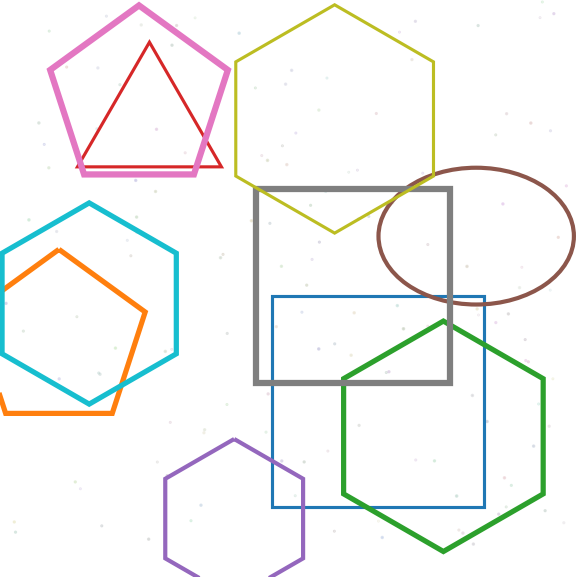[{"shape": "square", "thickness": 1.5, "radius": 0.91, "center": [0.655, 0.304]}, {"shape": "pentagon", "thickness": 2.5, "radius": 0.79, "center": [0.102, 0.41]}, {"shape": "hexagon", "thickness": 2.5, "radius": 1.0, "center": [0.768, 0.244]}, {"shape": "triangle", "thickness": 1.5, "radius": 0.72, "center": [0.259, 0.782]}, {"shape": "hexagon", "thickness": 2, "radius": 0.69, "center": [0.406, 0.101]}, {"shape": "oval", "thickness": 2, "radius": 0.85, "center": [0.825, 0.59]}, {"shape": "pentagon", "thickness": 3, "radius": 0.81, "center": [0.241, 0.828]}, {"shape": "square", "thickness": 3, "radius": 0.84, "center": [0.611, 0.504]}, {"shape": "hexagon", "thickness": 1.5, "radius": 0.99, "center": [0.579, 0.793]}, {"shape": "hexagon", "thickness": 2.5, "radius": 0.87, "center": [0.154, 0.474]}]